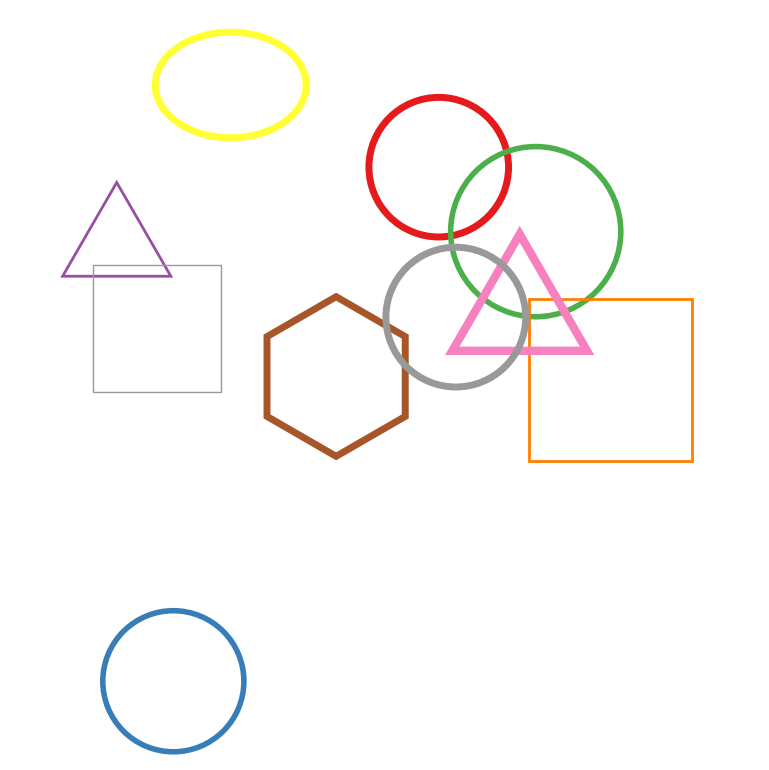[{"shape": "circle", "thickness": 2.5, "radius": 0.45, "center": [0.57, 0.783]}, {"shape": "circle", "thickness": 2, "radius": 0.46, "center": [0.225, 0.115]}, {"shape": "circle", "thickness": 2, "radius": 0.55, "center": [0.696, 0.699]}, {"shape": "triangle", "thickness": 1, "radius": 0.41, "center": [0.152, 0.682]}, {"shape": "square", "thickness": 1, "radius": 0.53, "center": [0.793, 0.506]}, {"shape": "oval", "thickness": 2.5, "radius": 0.49, "center": [0.3, 0.89]}, {"shape": "hexagon", "thickness": 2.5, "radius": 0.52, "center": [0.437, 0.511]}, {"shape": "triangle", "thickness": 3, "radius": 0.51, "center": [0.675, 0.595]}, {"shape": "circle", "thickness": 2.5, "radius": 0.45, "center": [0.592, 0.588]}, {"shape": "square", "thickness": 0.5, "radius": 0.41, "center": [0.204, 0.574]}]